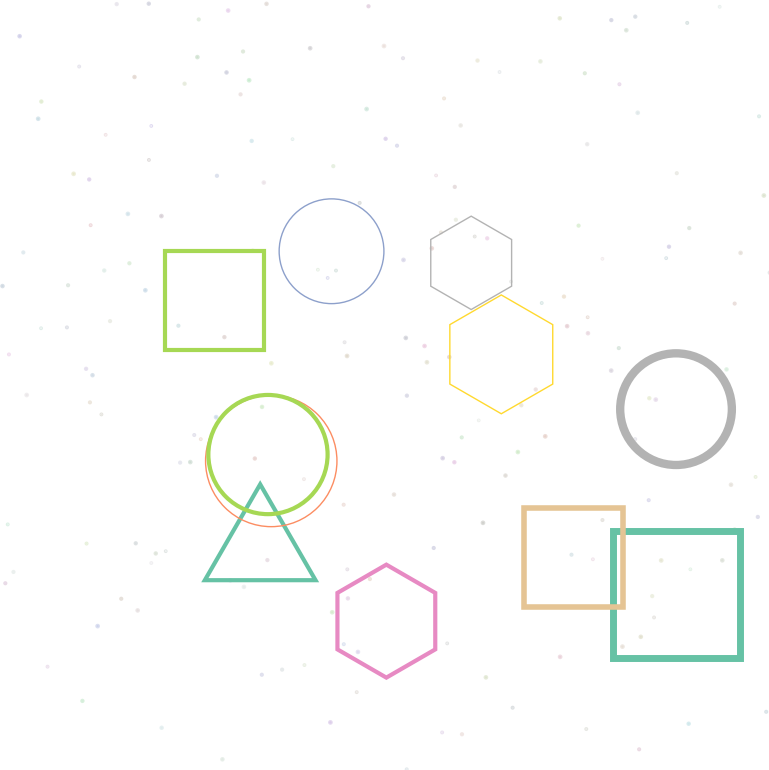[{"shape": "triangle", "thickness": 1.5, "radius": 0.42, "center": [0.338, 0.288]}, {"shape": "square", "thickness": 2.5, "radius": 0.41, "center": [0.878, 0.228]}, {"shape": "circle", "thickness": 0.5, "radius": 0.43, "center": [0.352, 0.401]}, {"shape": "circle", "thickness": 0.5, "radius": 0.34, "center": [0.431, 0.674]}, {"shape": "hexagon", "thickness": 1.5, "radius": 0.37, "center": [0.502, 0.193]}, {"shape": "circle", "thickness": 1.5, "radius": 0.39, "center": [0.348, 0.41]}, {"shape": "square", "thickness": 1.5, "radius": 0.32, "center": [0.279, 0.61]}, {"shape": "hexagon", "thickness": 0.5, "radius": 0.39, "center": [0.651, 0.54]}, {"shape": "square", "thickness": 2, "radius": 0.32, "center": [0.745, 0.276]}, {"shape": "hexagon", "thickness": 0.5, "radius": 0.3, "center": [0.612, 0.659]}, {"shape": "circle", "thickness": 3, "radius": 0.36, "center": [0.878, 0.469]}]